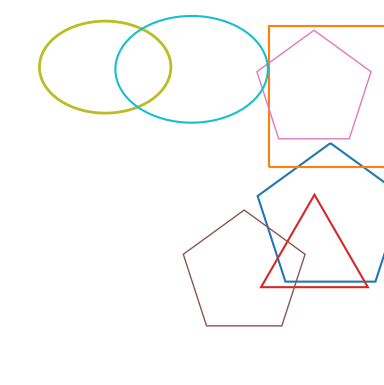[{"shape": "pentagon", "thickness": 1.5, "radius": 0.99, "center": [0.858, 0.429]}, {"shape": "square", "thickness": 1.5, "radius": 0.92, "center": [0.882, 0.749]}, {"shape": "triangle", "thickness": 1.5, "radius": 0.8, "center": [0.817, 0.334]}, {"shape": "pentagon", "thickness": 1, "radius": 0.83, "center": [0.634, 0.288]}, {"shape": "pentagon", "thickness": 1, "radius": 0.78, "center": [0.816, 0.766]}, {"shape": "oval", "thickness": 2, "radius": 0.85, "center": [0.273, 0.826]}, {"shape": "oval", "thickness": 1.5, "radius": 0.99, "center": [0.498, 0.82]}]